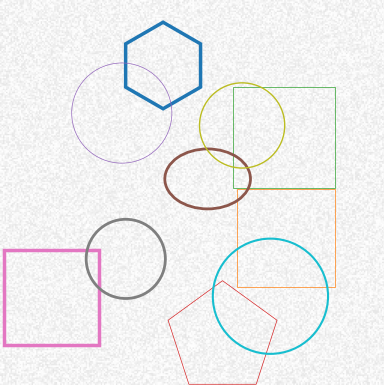[{"shape": "hexagon", "thickness": 2.5, "radius": 0.56, "center": [0.424, 0.83]}, {"shape": "square", "thickness": 0.5, "radius": 0.63, "center": [0.743, 0.382]}, {"shape": "square", "thickness": 0.5, "radius": 0.66, "center": [0.738, 0.643]}, {"shape": "pentagon", "thickness": 0.5, "radius": 0.74, "center": [0.578, 0.122]}, {"shape": "circle", "thickness": 0.5, "radius": 0.65, "center": [0.316, 0.706]}, {"shape": "oval", "thickness": 2, "radius": 0.56, "center": [0.539, 0.535]}, {"shape": "square", "thickness": 2.5, "radius": 0.62, "center": [0.135, 0.227]}, {"shape": "circle", "thickness": 2, "radius": 0.51, "center": [0.327, 0.328]}, {"shape": "circle", "thickness": 1, "radius": 0.55, "center": [0.629, 0.674]}, {"shape": "circle", "thickness": 1.5, "radius": 0.75, "center": [0.702, 0.231]}]